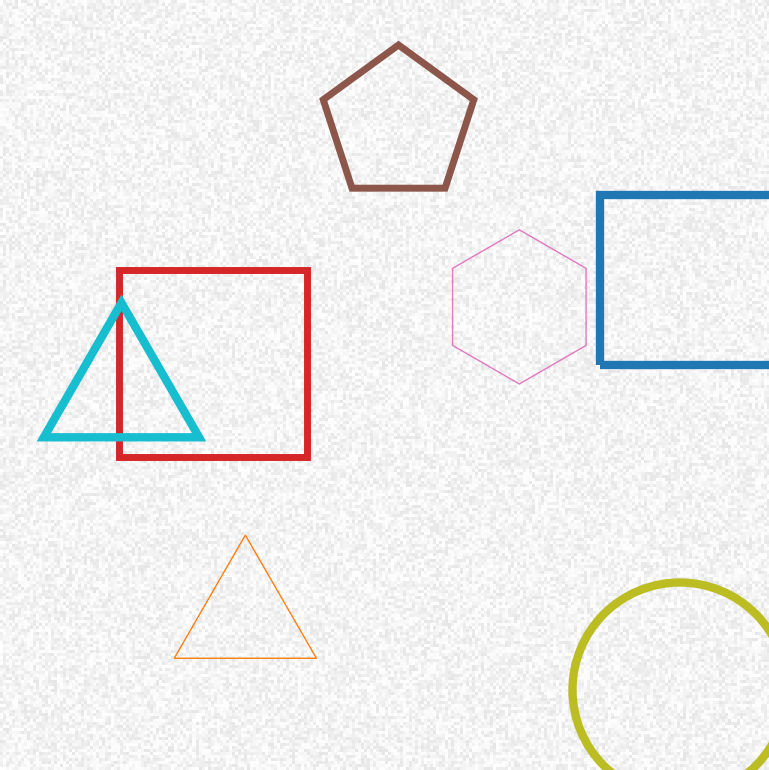[{"shape": "square", "thickness": 3, "radius": 0.55, "center": [0.89, 0.637]}, {"shape": "triangle", "thickness": 0.5, "radius": 0.53, "center": [0.319, 0.198]}, {"shape": "square", "thickness": 2.5, "radius": 0.61, "center": [0.276, 0.528]}, {"shape": "pentagon", "thickness": 2.5, "radius": 0.51, "center": [0.518, 0.839]}, {"shape": "hexagon", "thickness": 0.5, "radius": 0.5, "center": [0.674, 0.601]}, {"shape": "circle", "thickness": 3, "radius": 0.7, "center": [0.883, 0.104]}, {"shape": "triangle", "thickness": 3, "radius": 0.58, "center": [0.158, 0.49]}]